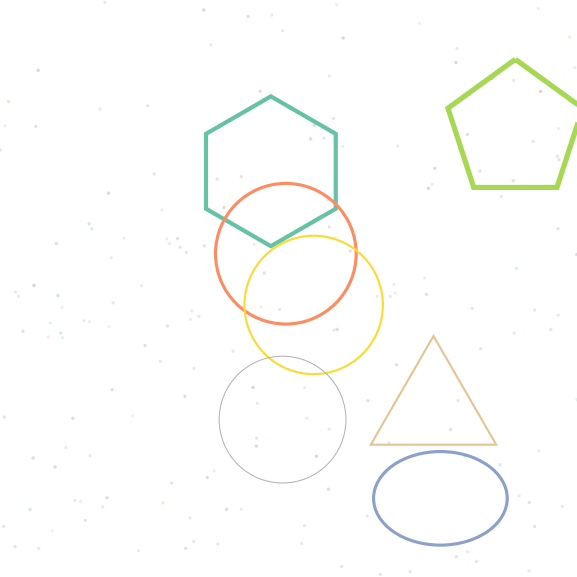[{"shape": "hexagon", "thickness": 2, "radius": 0.65, "center": [0.469, 0.703]}, {"shape": "circle", "thickness": 1.5, "radius": 0.61, "center": [0.495, 0.56]}, {"shape": "oval", "thickness": 1.5, "radius": 0.58, "center": [0.763, 0.136]}, {"shape": "pentagon", "thickness": 2.5, "radius": 0.61, "center": [0.892, 0.774]}, {"shape": "circle", "thickness": 1, "radius": 0.6, "center": [0.543, 0.471]}, {"shape": "triangle", "thickness": 1, "radius": 0.63, "center": [0.751, 0.292]}, {"shape": "circle", "thickness": 0.5, "radius": 0.55, "center": [0.489, 0.273]}]